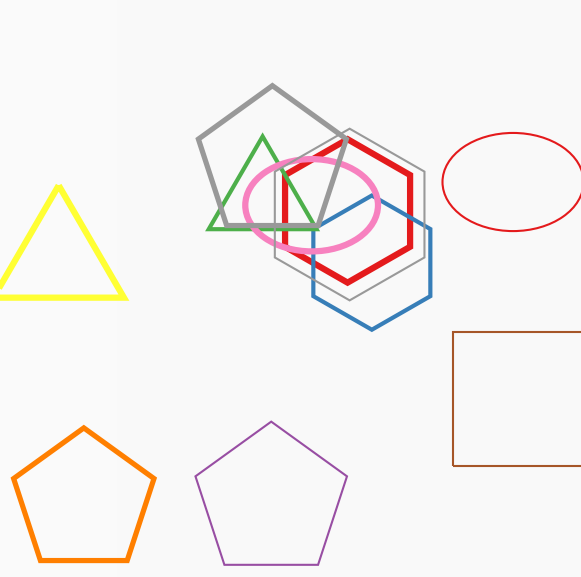[{"shape": "oval", "thickness": 1, "radius": 0.61, "center": [0.883, 0.684]}, {"shape": "hexagon", "thickness": 3, "radius": 0.62, "center": [0.598, 0.634]}, {"shape": "hexagon", "thickness": 2, "radius": 0.58, "center": [0.64, 0.544]}, {"shape": "triangle", "thickness": 2, "radius": 0.54, "center": [0.452, 0.656]}, {"shape": "pentagon", "thickness": 1, "radius": 0.69, "center": [0.467, 0.132]}, {"shape": "pentagon", "thickness": 2.5, "radius": 0.63, "center": [0.144, 0.131]}, {"shape": "triangle", "thickness": 3, "radius": 0.65, "center": [0.101, 0.548]}, {"shape": "square", "thickness": 1, "radius": 0.58, "center": [0.896, 0.309]}, {"shape": "oval", "thickness": 3, "radius": 0.57, "center": [0.536, 0.644]}, {"shape": "pentagon", "thickness": 2.5, "radius": 0.67, "center": [0.469, 0.717]}, {"shape": "hexagon", "thickness": 1, "radius": 0.74, "center": [0.602, 0.628]}]